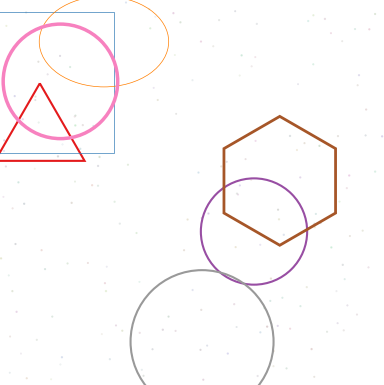[{"shape": "triangle", "thickness": 1.5, "radius": 0.67, "center": [0.103, 0.649]}, {"shape": "square", "thickness": 0.5, "radius": 0.92, "center": [0.113, 0.785]}, {"shape": "circle", "thickness": 1.5, "radius": 0.69, "center": [0.66, 0.399]}, {"shape": "oval", "thickness": 0.5, "radius": 0.84, "center": [0.27, 0.892]}, {"shape": "hexagon", "thickness": 2, "radius": 0.84, "center": [0.727, 0.53]}, {"shape": "circle", "thickness": 2.5, "radius": 0.74, "center": [0.157, 0.789]}, {"shape": "circle", "thickness": 1.5, "radius": 0.93, "center": [0.525, 0.113]}]